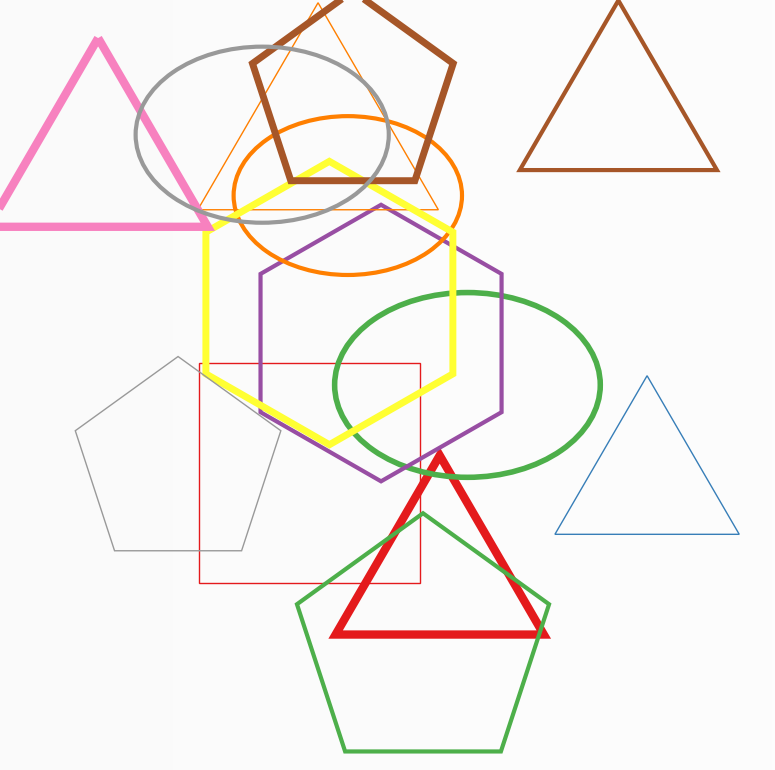[{"shape": "triangle", "thickness": 3, "radius": 0.78, "center": [0.567, 0.253]}, {"shape": "square", "thickness": 0.5, "radius": 0.71, "center": [0.399, 0.386]}, {"shape": "triangle", "thickness": 0.5, "radius": 0.69, "center": [0.835, 0.375]}, {"shape": "oval", "thickness": 2, "radius": 0.86, "center": [0.603, 0.5]}, {"shape": "pentagon", "thickness": 1.5, "radius": 0.86, "center": [0.546, 0.162]}, {"shape": "hexagon", "thickness": 1.5, "radius": 0.9, "center": [0.492, 0.554]}, {"shape": "oval", "thickness": 1.5, "radius": 0.74, "center": [0.449, 0.746]}, {"shape": "triangle", "thickness": 0.5, "radius": 0.9, "center": [0.41, 0.817]}, {"shape": "hexagon", "thickness": 2.5, "radius": 0.92, "center": [0.425, 0.606]}, {"shape": "triangle", "thickness": 1.5, "radius": 0.73, "center": [0.798, 0.853]}, {"shape": "pentagon", "thickness": 2.5, "radius": 0.68, "center": [0.455, 0.875]}, {"shape": "triangle", "thickness": 3, "radius": 0.82, "center": [0.127, 0.787]}, {"shape": "pentagon", "thickness": 0.5, "radius": 0.7, "center": [0.23, 0.398]}, {"shape": "oval", "thickness": 1.5, "radius": 0.82, "center": [0.338, 0.825]}]